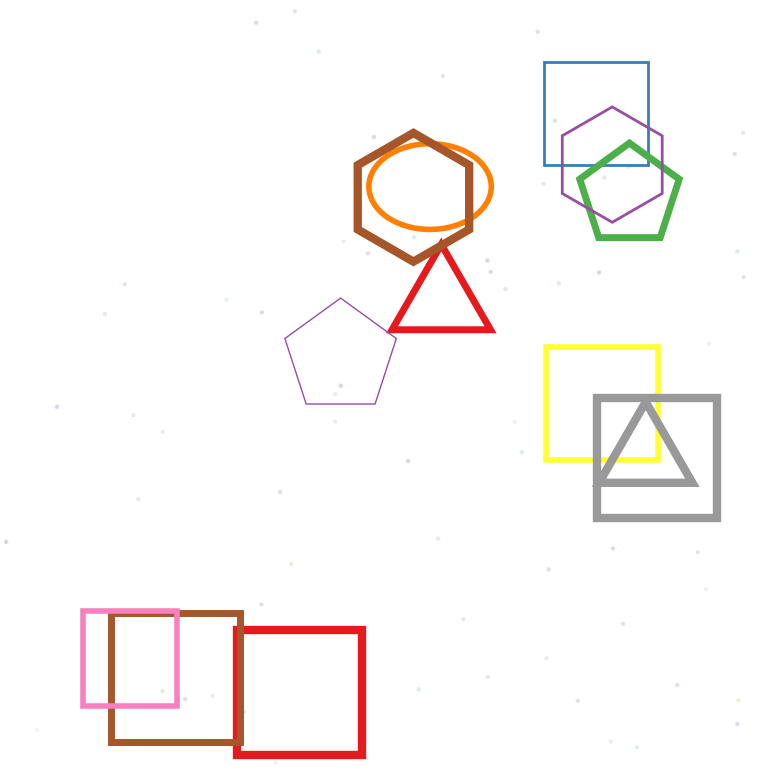[{"shape": "triangle", "thickness": 2.5, "radius": 0.37, "center": [0.573, 0.609]}, {"shape": "square", "thickness": 3, "radius": 0.41, "center": [0.389, 0.101]}, {"shape": "square", "thickness": 1, "radius": 0.34, "center": [0.774, 0.852]}, {"shape": "pentagon", "thickness": 2.5, "radius": 0.34, "center": [0.817, 0.746]}, {"shape": "pentagon", "thickness": 0.5, "radius": 0.38, "center": [0.442, 0.537]}, {"shape": "hexagon", "thickness": 1, "radius": 0.37, "center": [0.795, 0.786]}, {"shape": "oval", "thickness": 2, "radius": 0.4, "center": [0.559, 0.758]}, {"shape": "square", "thickness": 2, "radius": 0.37, "center": [0.782, 0.476]}, {"shape": "square", "thickness": 2.5, "radius": 0.42, "center": [0.228, 0.12]}, {"shape": "hexagon", "thickness": 3, "radius": 0.42, "center": [0.537, 0.744]}, {"shape": "square", "thickness": 2, "radius": 0.31, "center": [0.169, 0.145]}, {"shape": "square", "thickness": 3, "radius": 0.39, "center": [0.853, 0.405]}, {"shape": "triangle", "thickness": 3, "radius": 0.35, "center": [0.839, 0.408]}]